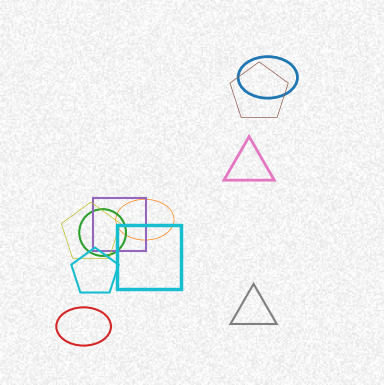[{"shape": "oval", "thickness": 2, "radius": 0.39, "center": [0.696, 0.799]}, {"shape": "oval", "thickness": 0.5, "radius": 0.38, "center": [0.376, 0.429]}, {"shape": "circle", "thickness": 1.5, "radius": 0.3, "center": [0.267, 0.396]}, {"shape": "oval", "thickness": 1.5, "radius": 0.35, "center": [0.217, 0.152]}, {"shape": "square", "thickness": 1.5, "radius": 0.35, "center": [0.311, 0.417]}, {"shape": "pentagon", "thickness": 0.5, "radius": 0.4, "center": [0.673, 0.76]}, {"shape": "triangle", "thickness": 2, "radius": 0.38, "center": [0.647, 0.57]}, {"shape": "triangle", "thickness": 1.5, "radius": 0.35, "center": [0.659, 0.193]}, {"shape": "pentagon", "thickness": 0.5, "radius": 0.4, "center": [0.236, 0.394]}, {"shape": "pentagon", "thickness": 1.5, "radius": 0.32, "center": [0.247, 0.293]}, {"shape": "square", "thickness": 2.5, "radius": 0.42, "center": [0.387, 0.333]}]